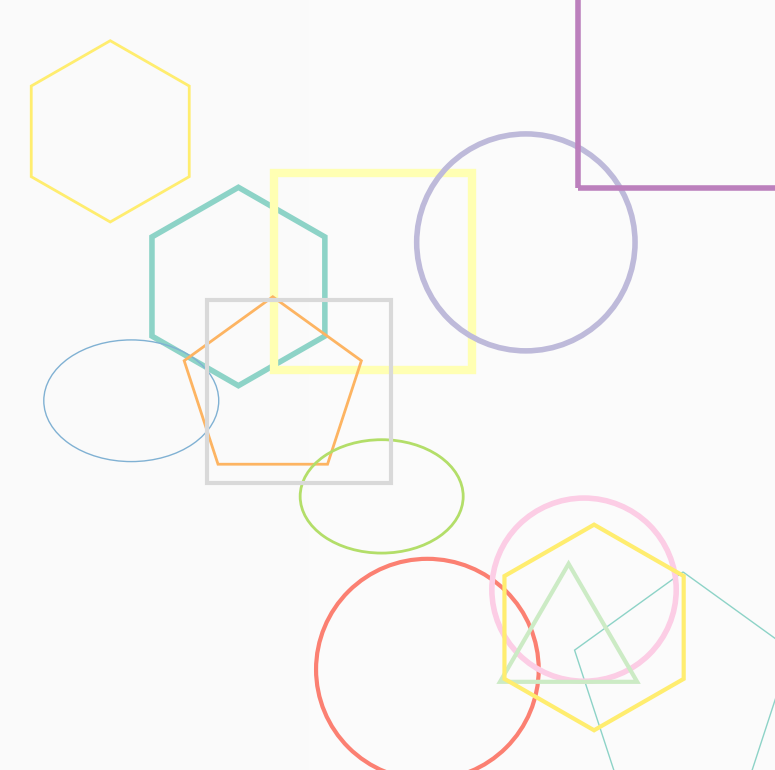[{"shape": "hexagon", "thickness": 2, "radius": 0.64, "center": [0.308, 0.628]}, {"shape": "pentagon", "thickness": 0.5, "radius": 0.74, "center": [0.881, 0.11]}, {"shape": "square", "thickness": 3, "radius": 0.64, "center": [0.481, 0.648]}, {"shape": "circle", "thickness": 2, "radius": 0.7, "center": [0.679, 0.685]}, {"shape": "circle", "thickness": 1.5, "radius": 0.72, "center": [0.551, 0.131]}, {"shape": "oval", "thickness": 0.5, "radius": 0.56, "center": [0.169, 0.48]}, {"shape": "pentagon", "thickness": 1, "radius": 0.6, "center": [0.352, 0.494]}, {"shape": "oval", "thickness": 1, "radius": 0.53, "center": [0.492, 0.355]}, {"shape": "circle", "thickness": 2, "radius": 0.59, "center": [0.754, 0.234]}, {"shape": "square", "thickness": 1.5, "radius": 0.59, "center": [0.386, 0.492]}, {"shape": "square", "thickness": 2, "radius": 0.67, "center": [0.88, 0.89]}, {"shape": "triangle", "thickness": 1.5, "radius": 0.51, "center": [0.734, 0.166]}, {"shape": "hexagon", "thickness": 1.5, "radius": 0.67, "center": [0.767, 0.185]}, {"shape": "hexagon", "thickness": 1, "radius": 0.59, "center": [0.142, 0.829]}]